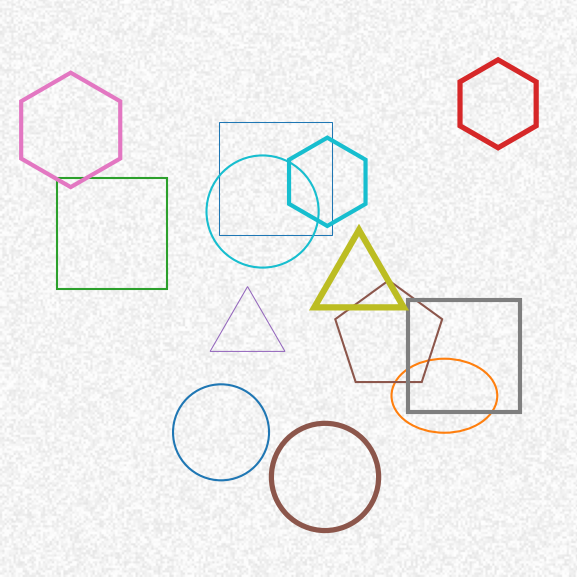[{"shape": "square", "thickness": 0.5, "radius": 0.49, "center": [0.477, 0.691]}, {"shape": "circle", "thickness": 1, "radius": 0.42, "center": [0.383, 0.251]}, {"shape": "oval", "thickness": 1, "radius": 0.46, "center": [0.77, 0.314]}, {"shape": "square", "thickness": 1, "radius": 0.48, "center": [0.194, 0.595]}, {"shape": "hexagon", "thickness": 2.5, "radius": 0.38, "center": [0.863, 0.819]}, {"shape": "triangle", "thickness": 0.5, "radius": 0.37, "center": [0.429, 0.428]}, {"shape": "circle", "thickness": 2.5, "radius": 0.46, "center": [0.563, 0.173]}, {"shape": "pentagon", "thickness": 1, "radius": 0.49, "center": [0.673, 0.416]}, {"shape": "hexagon", "thickness": 2, "radius": 0.5, "center": [0.122, 0.774]}, {"shape": "square", "thickness": 2, "radius": 0.49, "center": [0.804, 0.382]}, {"shape": "triangle", "thickness": 3, "radius": 0.45, "center": [0.622, 0.512]}, {"shape": "circle", "thickness": 1, "radius": 0.49, "center": [0.455, 0.633]}, {"shape": "hexagon", "thickness": 2, "radius": 0.38, "center": [0.567, 0.684]}]